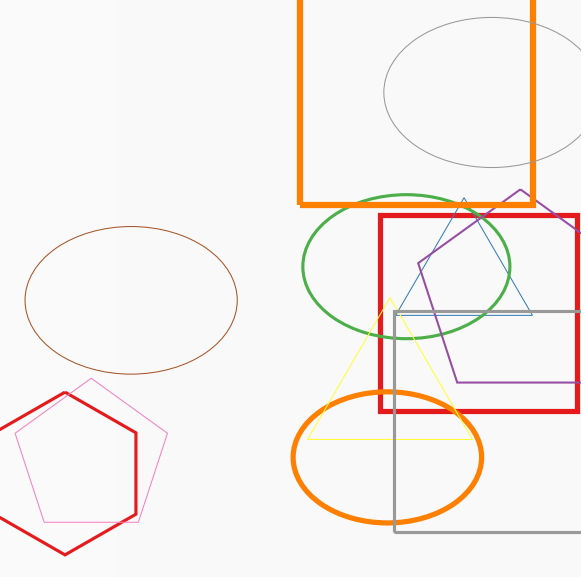[{"shape": "square", "thickness": 2.5, "radius": 0.85, "center": [0.823, 0.457]}, {"shape": "hexagon", "thickness": 1.5, "radius": 0.7, "center": [0.112, 0.179]}, {"shape": "triangle", "thickness": 0.5, "radius": 0.68, "center": [0.798, 0.521]}, {"shape": "oval", "thickness": 1.5, "radius": 0.89, "center": [0.699, 0.537]}, {"shape": "pentagon", "thickness": 1, "radius": 0.92, "center": [0.895, 0.486]}, {"shape": "oval", "thickness": 2.5, "radius": 0.81, "center": [0.666, 0.207]}, {"shape": "square", "thickness": 3, "radius": 1.0, "center": [0.717, 0.844]}, {"shape": "triangle", "thickness": 0.5, "radius": 0.82, "center": [0.671, 0.32]}, {"shape": "oval", "thickness": 0.5, "radius": 0.91, "center": [0.226, 0.479]}, {"shape": "pentagon", "thickness": 0.5, "radius": 0.69, "center": [0.157, 0.206]}, {"shape": "square", "thickness": 1.5, "radius": 0.96, "center": [0.87, 0.269]}, {"shape": "oval", "thickness": 0.5, "radius": 0.93, "center": [0.846, 0.839]}]